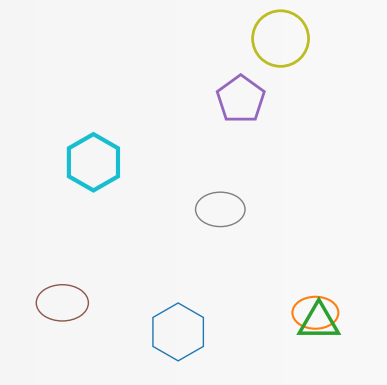[{"shape": "hexagon", "thickness": 1, "radius": 0.38, "center": [0.46, 0.138]}, {"shape": "oval", "thickness": 1.5, "radius": 0.3, "center": [0.814, 0.188]}, {"shape": "triangle", "thickness": 2.5, "radius": 0.29, "center": [0.823, 0.164]}, {"shape": "pentagon", "thickness": 2, "radius": 0.32, "center": [0.621, 0.742]}, {"shape": "oval", "thickness": 1, "radius": 0.34, "center": [0.161, 0.213]}, {"shape": "oval", "thickness": 1, "radius": 0.32, "center": [0.569, 0.456]}, {"shape": "circle", "thickness": 2, "radius": 0.36, "center": [0.724, 0.9]}, {"shape": "hexagon", "thickness": 3, "radius": 0.37, "center": [0.241, 0.578]}]